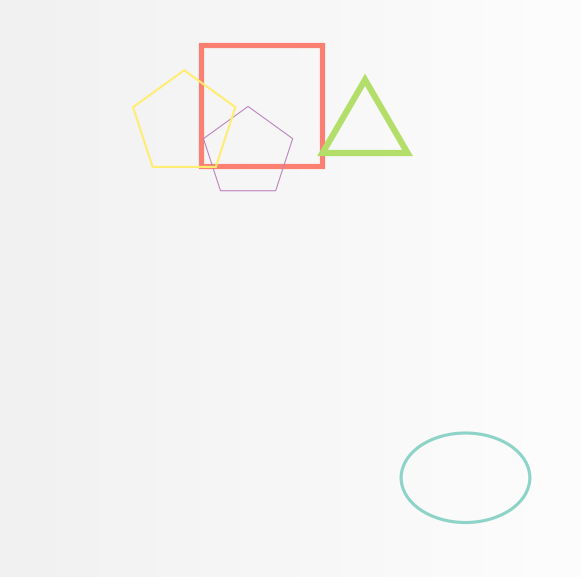[{"shape": "oval", "thickness": 1.5, "radius": 0.55, "center": [0.801, 0.172]}, {"shape": "square", "thickness": 2.5, "radius": 0.52, "center": [0.45, 0.816]}, {"shape": "triangle", "thickness": 3, "radius": 0.42, "center": [0.628, 0.776]}, {"shape": "pentagon", "thickness": 0.5, "radius": 0.4, "center": [0.427, 0.734]}, {"shape": "pentagon", "thickness": 1, "radius": 0.46, "center": [0.317, 0.785]}]